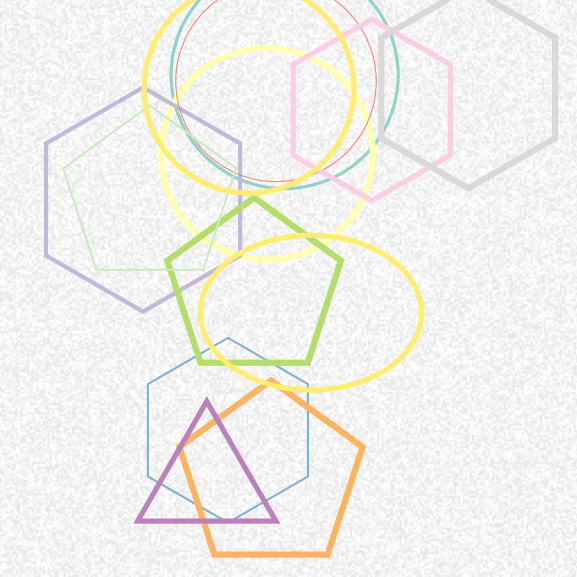[{"shape": "circle", "thickness": 1.5, "radius": 0.98, "center": [0.493, 0.869]}, {"shape": "circle", "thickness": 3, "radius": 0.92, "center": [0.462, 0.733]}, {"shape": "hexagon", "thickness": 2, "radius": 0.97, "center": [0.248, 0.654]}, {"shape": "circle", "thickness": 0.5, "radius": 0.87, "center": [0.478, 0.858]}, {"shape": "hexagon", "thickness": 1, "radius": 0.8, "center": [0.395, 0.254]}, {"shape": "pentagon", "thickness": 3, "radius": 0.83, "center": [0.469, 0.174]}, {"shape": "pentagon", "thickness": 3, "radius": 0.79, "center": [0.44, 0.499]}, {"shape": "hexagon", "thickness": 2.5, "radius": 0.79, "center": [0.644, 0.809]}, {"shape": "hexagon", "thickness": 3, "radius": 0.87, "center": [0.811, 0.847]}, {"shape": "triangle", "thickness": 2.5, "radius": 0.69, "center": [0.358, 0.166]}, {"shape": "pentagon", "thickness": 1, "radius": 0.79, "center": [0.259, 0.659]}, {"shape": "oval", "thickness": 2.5, "radius": 0.96, "center": [0.538, 0.458]}, {"shape": "circle", "thickness": 2.5, "radius": 0.91, "center": [0.431, 0.846]}]